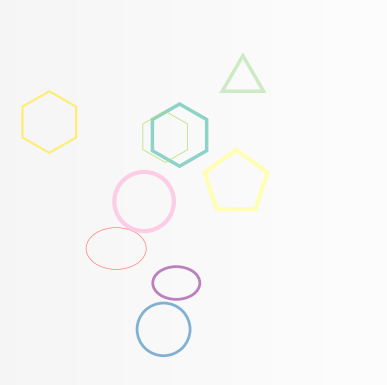[{"shape": "hexagon", "thickness": 2.5, "radius": 0.4, "center": [0.463, 0.649]}, {"shape": "pentagon", "thickness": 3, "radius": 0.43, "center": [0.609, 0.526]}, {"shape": "oval", "thickness": 0.5, "radius": 0.39, "center": [0.3, 0.355]}, {"shape": "circle", "thickness": 2, "radius": 0.34, "center": [0.422, 0.144]}, {"shape": "hexagon", "thickness": 0.5, "radius": 0.33, "center": [0.426, 0.645]}, {"shape": "circle", "thickness": 3, "radius": 0.38, "center": [0.372, 0.477]}, {"shape": "oval", "thickness": 2, "radius": 0.3, "center": [0.455, 0.265]}, {"shape": "triangle", "thickness": 2.5, "radius": 0.31, "center": [0.627, 0.794]}, {"shape": "hexagon", "thickness": 1.5, "radius": 0.4, "center": [0.127, 0.683]}]